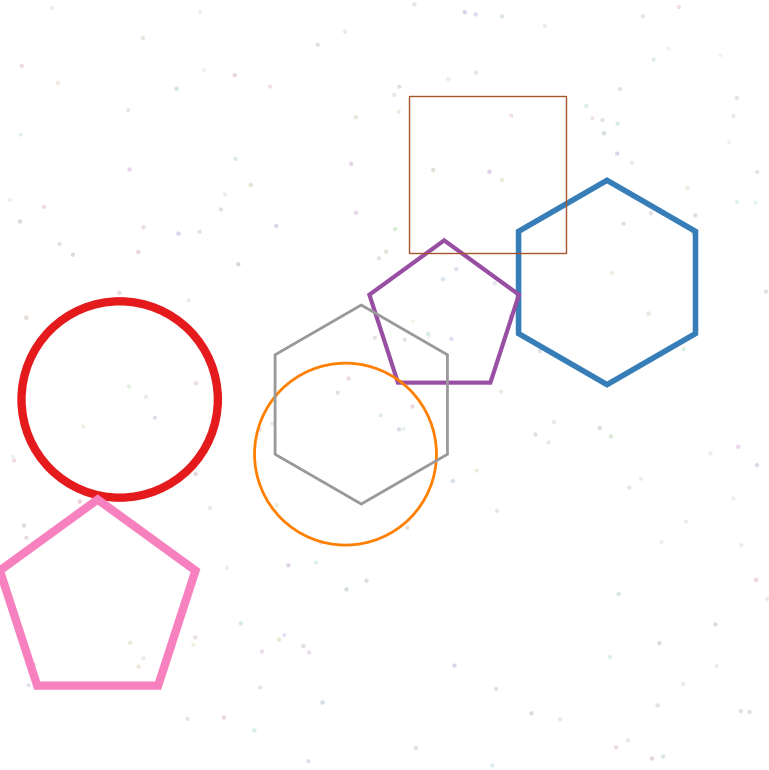[{"shape": "circle", "thickness": 3, "radius": 0.64, "center": [0.155, 0.481]}, {"shape": "hexagon", "thickness": 2, "radius": 0.66, "center": [0.788, 0.633]}, {"shape": "pentagon", "thickness": 1.5, "radius": 0.51, "center": [0.577, 0.586]}, {"shape": "circle", "thickness": 1, "radius": 0.59, "center": [0.449, 0.41]}, {"shape": "square", "thickness": 0.5, "radius": 0.51, "center": [0.633, 0.773]}, {"shape": "pentagon", "thickness": 3, "radius": 0.67, "center": [0.127, 0.218]}, {"shape": "hexagon", "thickness": 1, "radius": 0.65, "center": [0.469, 0.475]}]